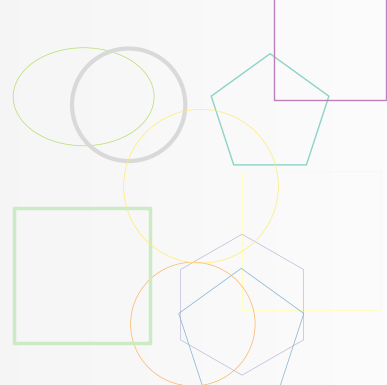[{"shape": "pentagon", "thickness": 1, "radius": 0.8, "center": [0.697, 0.701]}, {"shape": "square", "thickness": 0.5, "radius": 0.9, "center": [0.803, 0.375]}, {"shape": "hexagon", "thickness": 0.5, "radius": 0.92, "center": [0.625, 0.209]}, {"shape": "pentagon", "thickness": 0.5, "radius": 0.85, "center": [0.623, 0.133]}, {"shape": "circle", "thickness": 0.5, "radius": 0.8, "center": [0.498, 0.158]}, {"shape": "oval", "thickness": 0.5, "radius": 0.91, "center": [0.216, 0.749]}, {"shape": "circle", "thickness": 3, "radius": 0.73, "center": [0.332, 0.728]}, {"shape": "square", "thickness": 1, "radius": 0.72, "center": [0.852, 0.885]}, {"shape": "square", "thickness": 2.5, "radius": 0.88, "center": [0.212, 0.285]}, {"shape": "circle", "thickness": 0.5, "radius": 1.0, "center": [0.519, 0.516]}]